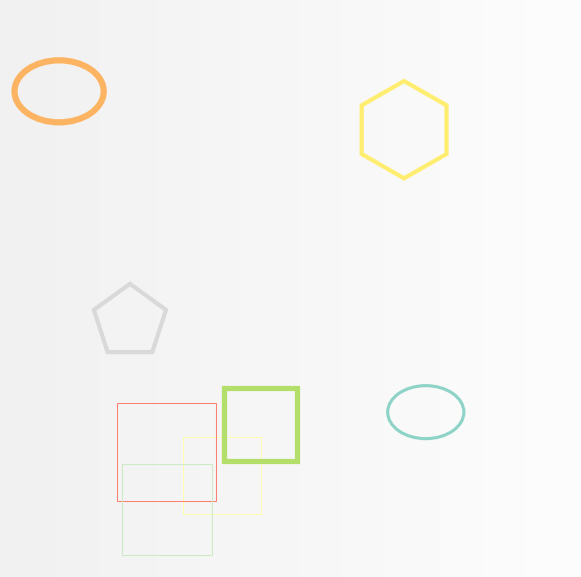[{"shape": "oval", "thickness": 1.5, "radius": 0.33, "center": [0.733, 0.285]}, {"shape": "square", "thickness": 0.5, "radius": 0.33, "center": [0.381, 0.176]}, {"shape": "square", "thickness": 0.5, "radius": 0.43, "center": [0.286, 0.216]}, {"shape": "oval", "thickness": 3, "radius": 0.38, "center": [0.102, 0.841]}, {"shape": "square", "thickness": 2.5, "radius": 0.32, "center": [0.448, 0.264]}, {"shape": "pentagon", "thickness": 2, "radius": 0.33, "center": [0.224, 0.442]}, {"shape": "square", "thickness": 0.5, "radius": 0.39, "center": [0.287, 0.117]}, {"shape": "hexagon", "thickness": 2, "radius": 0.42, "center": [0.695, 0.775]}]